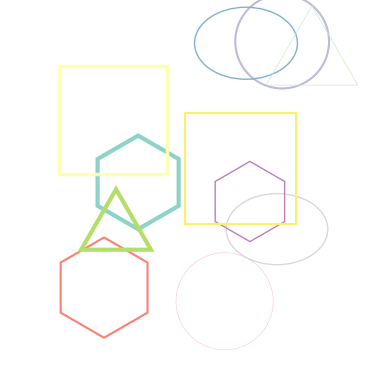[{"shape": "hexagon", "thickness": 3, "radius": 0.61, "center": [0.359, 0.526]}, {"shape": "square", "thickness": 2.5, "radius": 0.7, "center": [0.293, 0.687]}, {"shape": "circle", "thickness": 1.5, "radius": 0.61, "center": [0.733, 0.892]}, {"shape": "hexagon", "thickness": 1.5, "radius": 0.65, "center": [0.27, 0.253]}, {"shape": "oval", "thickness": 1, "radius": 0.67, "center": [0.639, 0.888]}, {"shape": "triangle", "thickness": 3, "radius": 0.52, "center": [0.301, 0.404]}, {"shape": "circle", "thickness": 0.5, "radius": 0.63, "center": [0.583, 0.217]}, {"shape": "oval", "thickness": 1, "radius": 0.66, "center": [0.719, 0.405]}, {"shape": "hexagon", "thickness": 1, "radius": 0.52, "center": [0.649, 0.477]}, {"shape": "triangle", "thickness": 0.5, "radius": 0.69, "center": [0.81, 0.848]}, {"shape": "square", "thickness": 1.5, "radius": 0.72, "center": [0.624, 0.562]}]